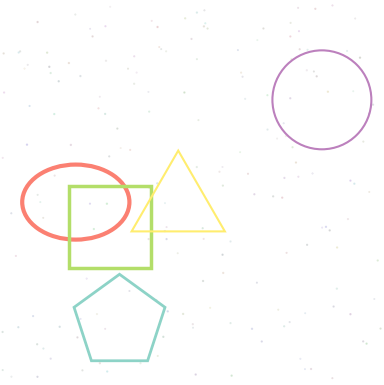[{"shape": "pentagon", "thickness": 2, "radius": 0.62, "center": [0.31, 0.163]}, {"shape": "oval", "thickness": 3, "radius": 0.7, "center": [0.197, 0.475]}, {"shape": "square", "thickness": 2.5, "radius": 0.54, "center": [0.286, 0.41]}, {"shape": "circle", "thickness": 1.5, "radius": 0.64, "center": [0.836, 0.741]}, {"shape": "triangle", "thickness": 1.5, "radius": 0.7, "center": [0.463, 0.469]}]